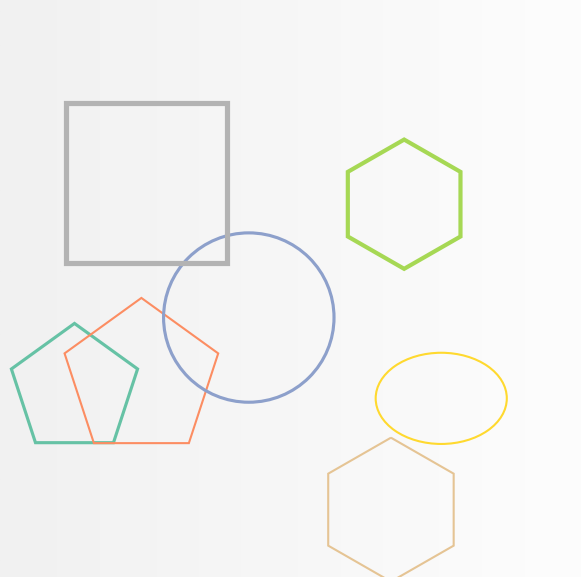[{"shape": "pentagon", "thickness": 1.5, "radius": 0.57, "center": [0.128, 0.325]}, {"shape": "pentagon", "thickness": 1, "radius": 0.69, "center": [0.243, 0.344]}, {"shape": "circle", "thickness": 1.5, "radius": 0.73, "center": [0.428, 0.449]}, {"shape": "hexagon", "thickness": 2, "radius": 0.56, "center": [0.695, 0.646]}, {"shape": "oval", "thickness": 1, "radius": 0.56, "center": [0.759, 0.309]}, {"shape": "hexagon", "thickness": 1, "radius": 0.62, "center": [0.673, 0.117]}, {"shape": "square", "thickness": 2.5, "radius": 0.69, "center": [0.252, 0.682]}]